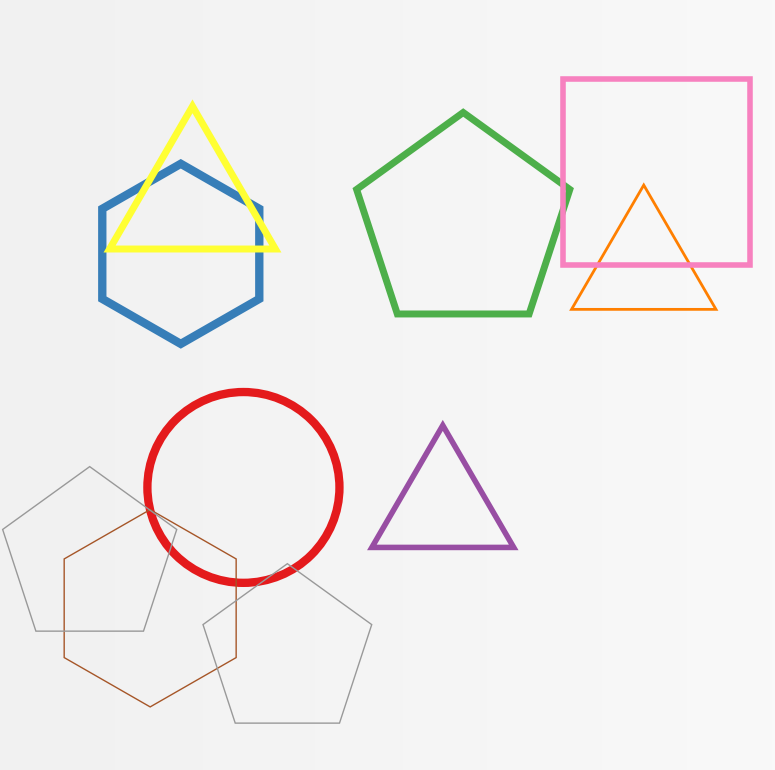[{"shape": "circle", "thickness": 3, "radius": 0.62, "center": [0.314, 0.367]}, {"shape": "hexagon", "thickness": 3, "radius": 0.58, "center": [0.233, 0.67]}, {"shape": "pentagon", "thickness": 2.5, "radius": 0.72, "center": [0.598, 0.709]}, {"shape": "triangle", "thickness": 2, "radius": 0.53, "center": [0.571, 0.342]}, {"shape": "triangle", "thickness": 1, "radius": 0.54, "center": [0.831, 0.652]}, {"shape": "triangle", "thickness": 2.5, "radius": 0.62, "center": [0.248, 0.738]}, {"shape": "hexagon", "thickness": 0.5, "radius": 0.64, "center": [0.194, 0.21]}, {"shape": "square", "thickness": 2, "radius": 0.6, "center": [0.847, 0.777]}, {"shape": "pentagon", "thickness": 0.5, "radius": 0.59, "center": [0.116, 0.276]}, {"shape": "pentagon", "thickness": 0.5, "radius": 0.57, "center": [0.371, 0.153]}]